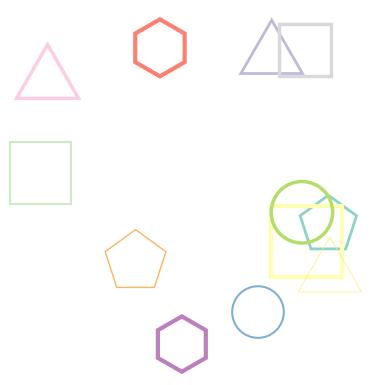[{"shape": "pentagon", "thickness": 2, "radius": 0.39, "center": [0.853, 0.416]}, {"shape": "square", "thickness": 3, "radius": 0.46, "center": [0.795, 0.373]}, {"shape": "triangle", "thickness": 2, "radius": 0.46, "center": [0.706, 0.855]}, {"shape": "hexagon", "thickness": 3, "radius": 0.37, "center": [0.415, 0.876]}, {"shape": "circle", "thickness": 1.5, "radius": 0.34, "center": [0.67, 0.189]}, {"shape": "pentagon", "thickness": 1, "radius": 0.41, "center": [0.352, 0.321]}, {"shape": "circle", "thickness": 2.5, "radius": 0.4, "center": [0.784, 0.449]}, {"shape": "triangle", "thickness": 2.5, "radius": 0.47, "center": [0.124, 0.791]}, {"shape": "square", "thickness": 2.5, "radius": 0.34, "center": [0.791, 0.871]}, {"shape": "hexagon", "thickness": 3, "radius": 0.36, "center": [0.472, 0.106]}, {"shape": "square", "thickness": 1.5, "radius": 0.4, "center": [0.105, 0.551]}, {"shape": "triangle", "thickness": 0.5, "radius": 0.48, "center": [0.857, 0.289]}]